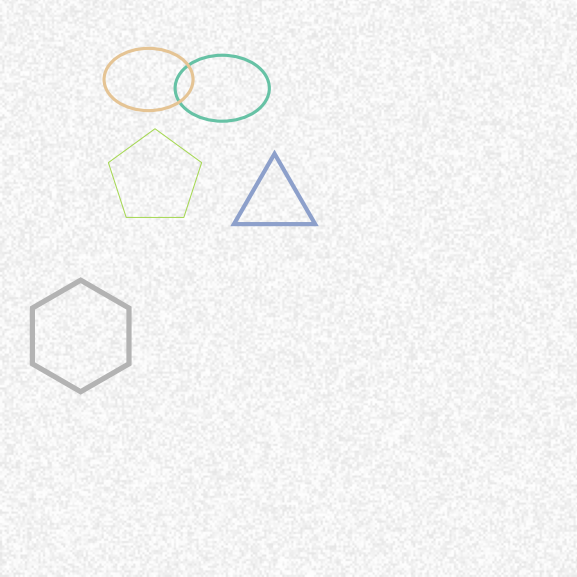[{"shape": "oval", "thickness": 1.5, "radius": 0.41, "center": [0.385, 0.846]}, {"shape": "triangle", "thickness": 2, "radius": 0.41, "center": [0.475, 0.652]}, {"shape": "pentagon", "thickness": 0.5, "radius": 0.42, "center": [0.268, 0.691]}, {"shape": "oval", "thickness": 1.5, "radius": 0.39, "center": [0.257, 0.861]}, {"shape": "hexagon", "thickness": 2.5, "radius": 0.48, "center": [0.14, 0.417]}]